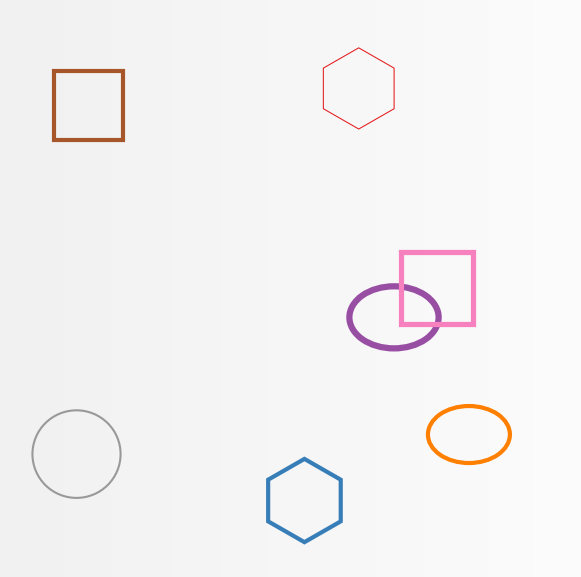[{"shape": "hexagon", "thickness": 0.5, "radius": 0.35, "center": [0.617, 0.846]}, {"shape": "hexagon", "thickness": 2, "radius": 0.36, "center": [0.524, 0.132]}, {"shape": "oval", "thickness": 3, "radius": 0.38, "center": [0.678, 0.45]}, {"shape": "oval", "thickness": 2, "radius": 0.35, "center": [0.807, 0.247]}, {"shape": "square", "thickness": 2, "radius": 0.3, "center": [0.152, 0.816]}, {"shape": "square", "thickness": 2.5, "radius": 0.31, "center": [0.752, 0.5]}, {"shape": "circle", "thickness": 1, "radius": 0.38, "center": [0.132, 0.213]}]